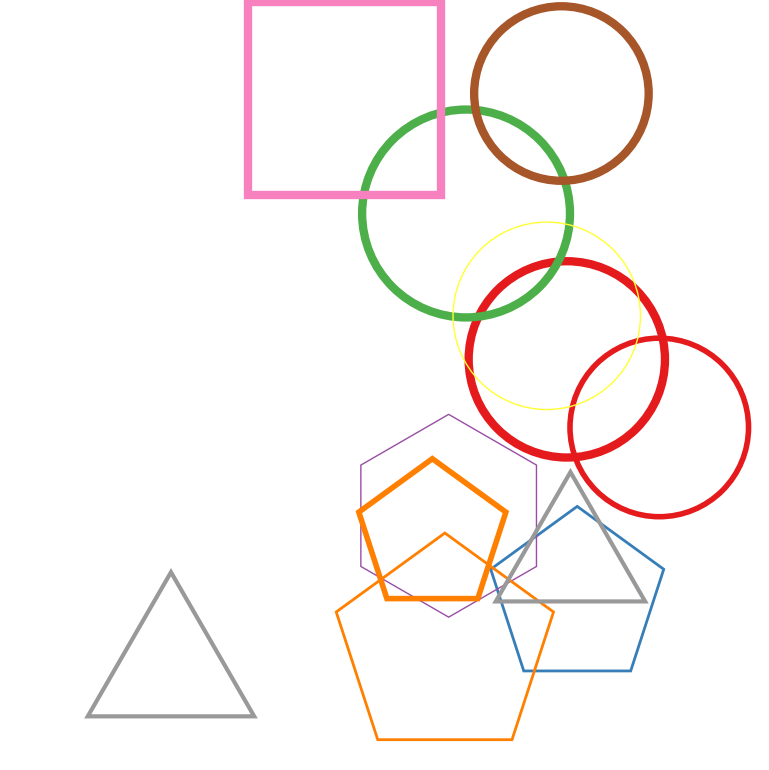[{"shape": "circle", "thickness": 3, "radius": 0.64, "center": [0.736, 0.533]}, {"shape": "circle", "thickness": 2, "radius": 0.58, "center": [0.856, 0.445]}, {"shape": "pentagon", "thickness": 1, "radius": 0.59, "center": [0.75, 0.224]}, {"shape": "circle", "thickness": 3, "radius": 0.67, "center": [0.605, 0.723]}, {"shape": "hexagon", "thickness": 0.5, "radius": 0.66, "center": [0.583, 0.33]}, {"shape": "pentagon", "thickness": 2, "radius": 0.5, "center": [0.561, 0.304]}, {"shape": "pentagon", "thickness": 1, "radius": 0.74, "center": [0.578, 0.159]}, {"shape": "circle", "thickness": 0.5, "radius": 0.61, "center": [0.71, 0.59]}, {"shape": "circle", "thickness": 3, "radius": 0.57, "center": [0.729, 0.879]}, {"shape": "square", "thickness": 3, "radius": 0.63, "center": [0.447, 0.872]}, {"shape": "triangle", "thickness": 1.5, "radius": 0.56, "center": [0.741, 0.275]}, {"shape": "triangle", "thickness": 1.5, "radius": 0.62, "center": [0.222, 0.132]}]